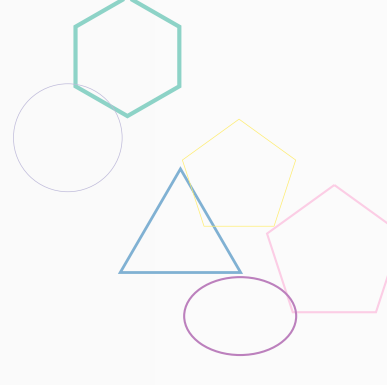[{"shape": "hexagon", "thickness": 3, "radius": 0.77, "center": [0.329, 0.853]}, {"shape": "circle", "thickness": 0.5, "radius": 0.7, "center": [0.175, 0.642]}, {"shape": "triangle", "thickness": 2, "radius": 0.9, "center": [0.466, 0.382]}, {"shape": "pentagon", "thickness": 1.5, "radius": 0.91, "center": [0.863, 0.337]}, {"shape": "oval", "thickness": 1.5, "radius": 0.72, "center": [0.62, 0.179]}, {"shape": "pentagon", "thickness": 0.5, "radius": 0.77, "center": [0.617, 0.537]}]